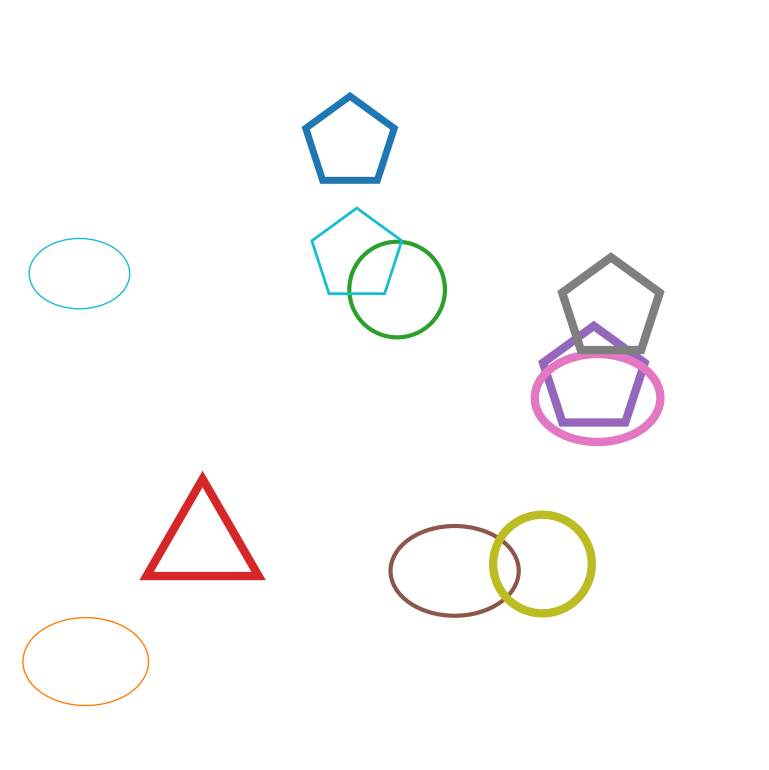[{"shape": "pentagon", "thickness": 2.5, "radius": 0.3, "center": [0.455, 0.815]}, {"shape": "oval", "thickness": 0.5, "radius": 0.41, "center": [0.111, 0.141]}, {"shape": "circle", "thickness": 1.5, "radius": 0.31, "center": [0.516, 0.624]}, {"shape": "triangle", "thickness": 3, "radius": 0.42, "center": [0.263, 0.294]}, {"shape": "pentagon", "thickness": 3, "radius": 0.35, "center": [0.771, 0.507]}, {"shape": "oval", "thickness": 1.5, "radius": 0.42, "center": [0.59, 0.259]}, {"shape": "oval", "thickness": 3, "radius": 0.41, "center": [0.776, 0.483]}, {"shape": "pentagon", "thickness": 3, "radius": 0.33, "center": [0.793, 0.599]}, {"shape": "circle", "thickness": 3, "radius": 0.32, "center": [0.705, 0.267]}, {"shape": "oval", "thickness": 0.5, "radius": 0.33, "center": [0.103, 0.645]}, {"shape": "pentagon", "thickness": 1, "radius": 0.31, "center": [0.463, 0.668]}]